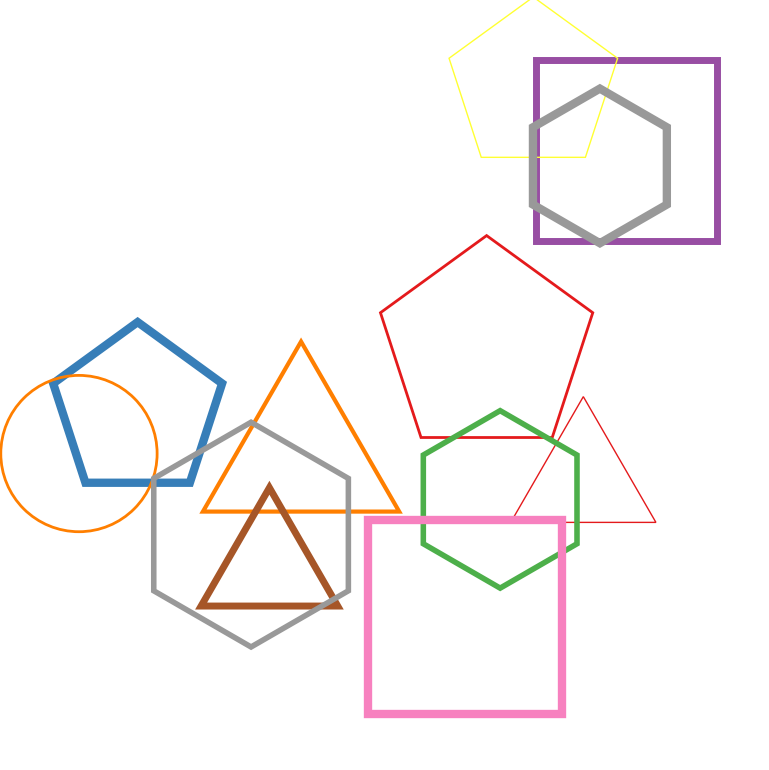[{"shape": "triangle", "thickness": 0.5, "radius": 0.54, "center": [0.758, 0.376]}, {"shape": "pentagon", "thickness": 1, "radius": 0.72, "center": [0.632, 0.549]}, {"shape": "pentagon", "thickness": 3, "radius": 0.58, "center": [0.179, 0.466]}, {"shape": "hexagon", "thickness": 2, "radius": 0.58, "center": [0.65, 0.351]}, {"shape": "square", "thickness": 2.5, "radius": 0.59, "center": [0.814, 0.805]}, {"shape": "triangle", "thickness": 1.5, "radius": 0.74, "center": [0.391, 0.409]}, {"shape": "circle", "thickness": 1, "radius": 0.51, "center": [0.103, 0.411]}, {"shape": "pentagon", "thickness": 0.5, "radius": 0.58, "center": [0.693, 0.889]}, {"shape": "triangle", "thickness": 2.5, "radius": 0.51, "center": [0.35, 0.264]}, {"shape": "square", "thickness": 3, "radius": 0.63, "center": [0.604, 0.199]}, {"shape": "hexagon", "thickness": 3, "radius": 0.5, "center": [0.779, 0.785]}, {"shape": "hexagon", "thickness": 2, "radius": 0.73, "center": [0.326, 0.306]}]